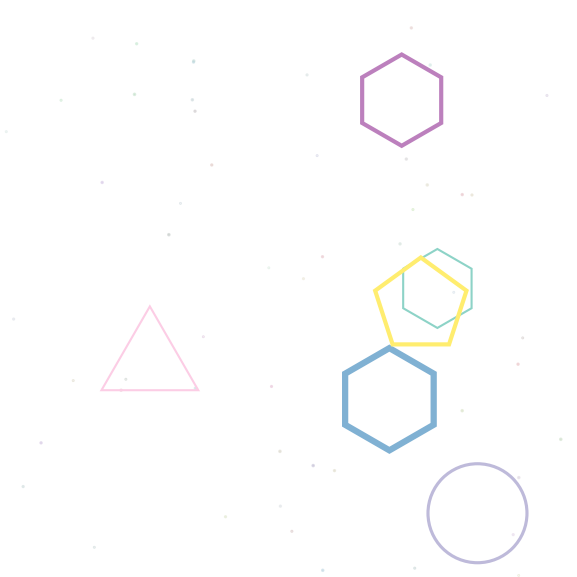[{"shape": "hexagon", "thickness": 1, "radius": 0.34, "center": [0.757, 0.5]}, {"shape": "circle", "thickness": 1.5, "radius": 0.43, "center": [0.827, 0.11]}, {"shape": "hexagon", "thickness": 3, "radius": 0.44, "center": [0.674, 0.308]}, {"shape": "triangle", "thickness": 1, "radius": 0.48, "center": [0.259, 0.372]}, {"shape": "hexagon", "thickness": 2, "radius": 0.4, "center": [0.696, 0.826]}, {"shape": "pentagon", "thickness": 2, "radius": 0.42, "center": [0.729, 0.47]}]